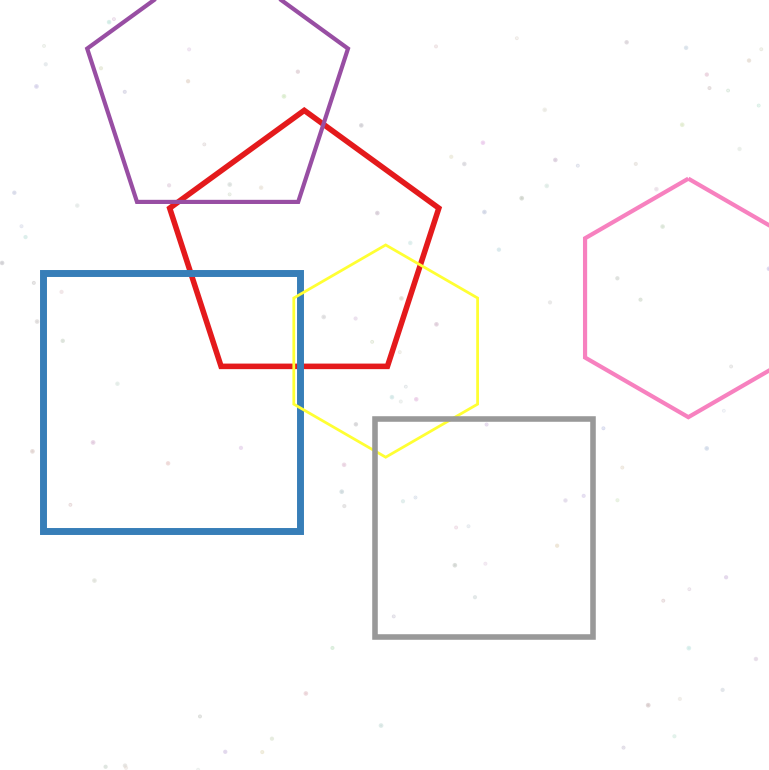[{"shape": "pentagon", "thickness": 2, "radius": 0.92, "center": [0.395, 0.673]}, {"shape": "square", "thickness": 2.5, "radius": 0.84, "center": [0.223, 0.478]}, {"shape": "pentagon", "thickness": 1.5, "radius": 0.89, "center": [0.283, 0.882]}, {"shape": "hexagon", "thickness": 1, "radius": 0.69, "center": [0.501, 0.544]}, {"shape": "hexagon", "thickness": 1.5, "radius": 0.77, "center": [0.894, 0.613]}, {"shape": "square", "thickness": 2, "radius": 0.71, "center": [0.629, 0.314]}]